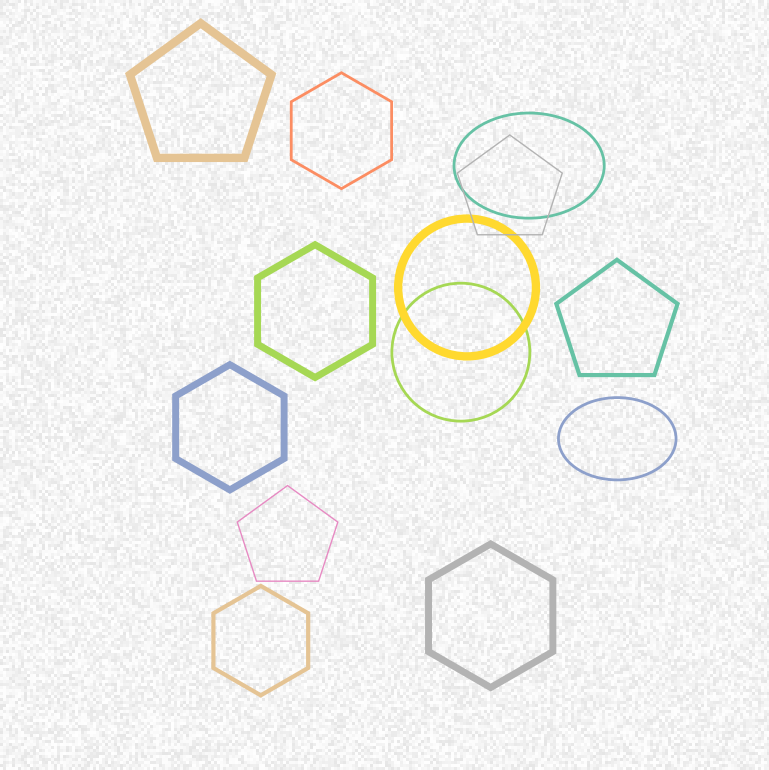[{"shape": "oval", "thickness": 1, "radius": 0.49, "center": [0.687, 0.785]}, {"shape": "pentagon", "thickness": 1.5, "radius": 0.41, "center": [0.801, 0.58]}, {"shape": "hexagon", "thickness": 1, "radius": 0.38, "center": [0.443, 0.83]}, {"shape": "hexagon", "thickness": 2.5, "radius": 0.41, "center": [0.299, 0.445]}, {"shape": "oval", "thickness": 1, "radius": 0.38, "center": [0.802, 0.43]}, {"shape": "pentagon", "thickness": 0.5, "radius": 0.34, "center": [0.373, 0.301]}, {"shape": "hexagon", "thickness": 2.5, "radius": 0.43, "center": [0.409, 0.596]}, {"shape": "circle", "thickness": 1, "radius": 0.45, "center": [0.599, 0.543]}, {"shape": "circle", "thickness": 3, "radius": 0.45, "center": [0.607, 0.627]}, {"shape": "pentagon", "thickness": 3, "radius": 0.48, "center": [0.261, 0.873]}, {"shape": "hexagon", "thickness": 1.5, "radius": 0.36, "center": [0.339, 0.168]}, {"shape": "hexagon", "thickness": 2.5, "radius": 0.47, "center": [0.637, 0.2]}, {"shape": "pentagon", "thickness": 0.5, "radius": 0.36, "center": [0.662, 0.753]}]